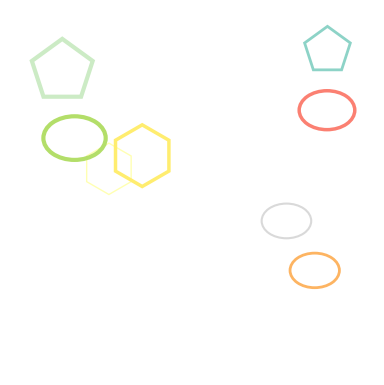[{"shape": "pentagon", "thickness": 2, "radius": 0.31, "center": [0.851, 0.869]}, {"shape": "hexagon", "thickness": 1, "radius": 0.33, "center": [0.283, 0.562]}, {"shape": "oval", "thickness": 2.5, "radius": 0.36, "center": [0.849, 0.714]}, {"shape": "oval", "thickness": 2, "radius": 0.32, "center": [0.817, 0.298]}, {"shape": "oval", "thickness": 3, "radius": 0.4, "center": [0.194, 0.641]}, {"shape": "oval", "thickness": 1.5, "radius": 0.32, "center": [0.744, 0.426]}, {"shape": "pentagon", "thickness": 3, "radius": 0.42, "center": [0.162, 0.816]}, {"shape": "hexagon", "thickness": 2.5, "radius": 0.4, "center": [0.369, 0.596]}]